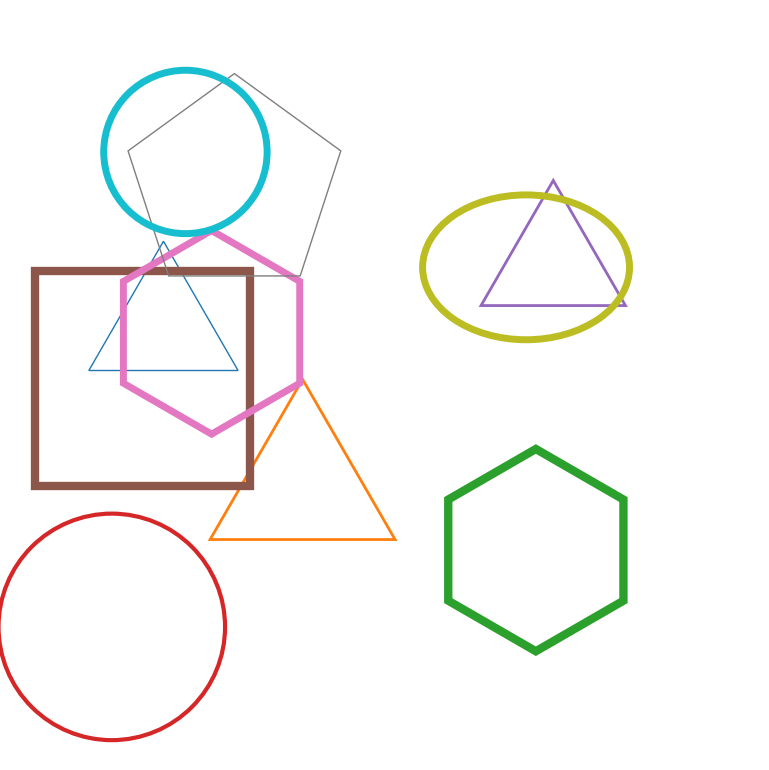[{"shape": "triangle", "thickness": 0.5, "radius": 0.56, "center": [0.212, 0.575]}, {"shape": "triangle", "thickness": 1, "radius": 0.69, "center": [0.393, 0.369]}, {"shape": "hexagon", "thickness": 3, "radius": 0.66, "center": [0.696, 0.286]}, {"shape": "circle", "thickness": 1.5, "radius": 0.74, "center": [0.145, 0.186]}, {"shape": "triangle", "thickness": 1, "radius": 0.54, "center": [0.719, 0.657]}, {"shape": "square", "thickness": 3, "radius": 0.7, "center": [0.185, 0.508]}, {"shape": "hexagon", "thickness": 2.5, "radius": 0.66, "center": [0.275, 0.568]}, {"shape": "pentagon", "thickness": 0.5, "radius": 0.73, "center": [0.304, 0.759]}, {"shape": "oval", "thickness": 2.5, "radius": 0.67, "center": [0.683, 0.653]}, {"shape": "circle", "thickness": 2.5, "radius": 0.53, "center": [0.241, 0.803]}]